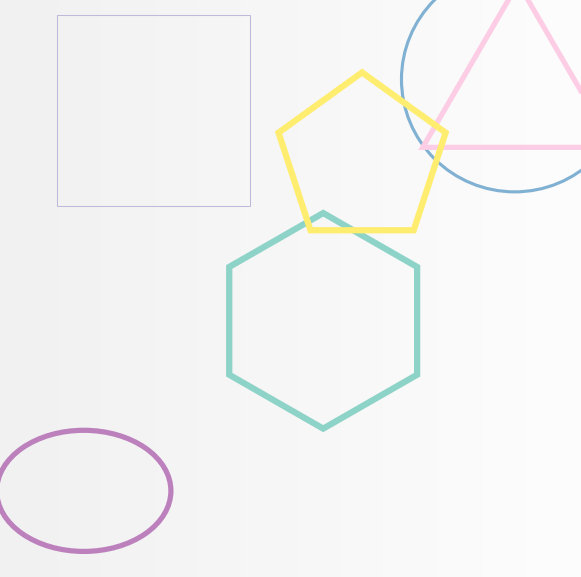[{"shape": "hexagon", "thickness": 3, "radius": 0.93, "center": [0.556, 0.444]}, {"shape": "square", "thickness": 0.5, "radius": 0.83, "center": [0.264, 0.808]}, {"shape": "circle", "thickness": 1.5, "radius": 0.97, "center": [0.885, 0.862]}, {"shape": "triangle", "thickness": 2.5, "radius": 0.95, "center": [0.892, 0.839]}, {"shape": "oval", "thickness": 2.5, "radius": 0.75, "center": [0.144, 0.149]}, {"shape": "pentagon", "thickness": 3, "radius": 0.76, "center": [0.623, 0.723]}]